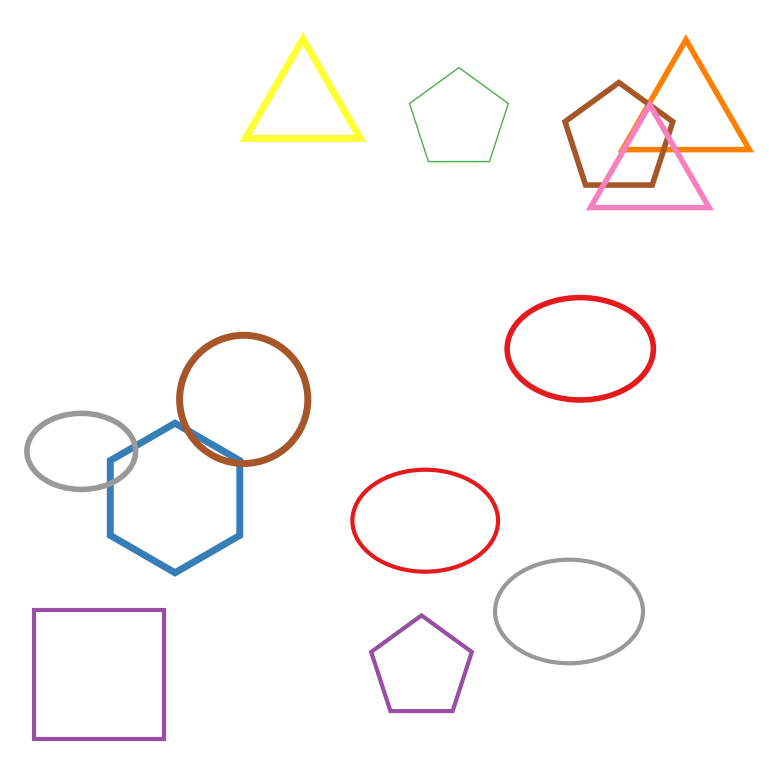[{"shape": "oval", "thickness": 2, "radius": 0.47, "center": [0.754, 0.547]}, {"shape": "oval", "thickness": 1.5, "radius": 0.47, "center": [0.552, 0.324]}, {"shape": "hexagon", "thickness": 2.5, "radius": 0.49, "center": [0.227, 0.353]}, {"shape": "pentagon", "thickness": 0.5, "radius": 0.34, "center": [0.596, 0.845]}, {"shape": "square", "thickness": 1.5, "radius": 0.42, "center": [0.129, 0.124]}, {"shape": "pentagon", "thickness": 1.5, "radius": 0.34, "center": [0.547, 0.132]}, {"shape": "triangle", "thickness": 2, "radius": 0.48, "center": [0.891, 0.853]}, {"shape": "triangle", "thickness": 2.5, "radius": 0.43, "center": [0.393, 0.863]}, {"shape": "circle", "thickness": 2.5, "radius": 0.42, "center": [0.317, 0.481]}, {"shape": "pentagon", "thickness": 2, "radius": 0.37, "center": [0.804, 0.819]}, {"shape": "triangle", "thickness": 2, "radius": 0.44, "center": [0.844, 0.775]}, {"shape": "oval", "thickness": 2, "radius": 0.35, "center": [0.106, 0.414]}, {"shape": "oval", "thickness": 1.5, "radius": 0.48, "center": [0.739, 0.206]}]